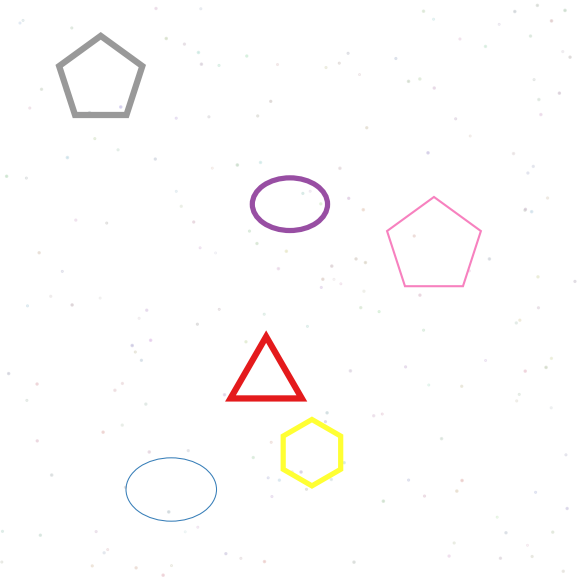[{"shape": "triangle", "thickness": 3, "radius": 0.36, "center": [0.461, 0.345]}, {"shape": "oval", "thickness": 0.5, "radius": 0.39, "center": [0.297, 0.152]}, {"shape": "oval", "thickness": 2.5, "radius": 0.33, "center": [0.502, 0.646]}, {"shape": "hexagon", "thickness": 2.5, "radius": 0.29, "center": [0.54, 0.215]}, {"shape": "pentagon", "thickness": 1, "radius": 0.43, "center": [0.751, 0.573]}, {"shape": "pentagon", "thickness": 3, "radius": 0.38, "center": [0.174, 0.861]}]